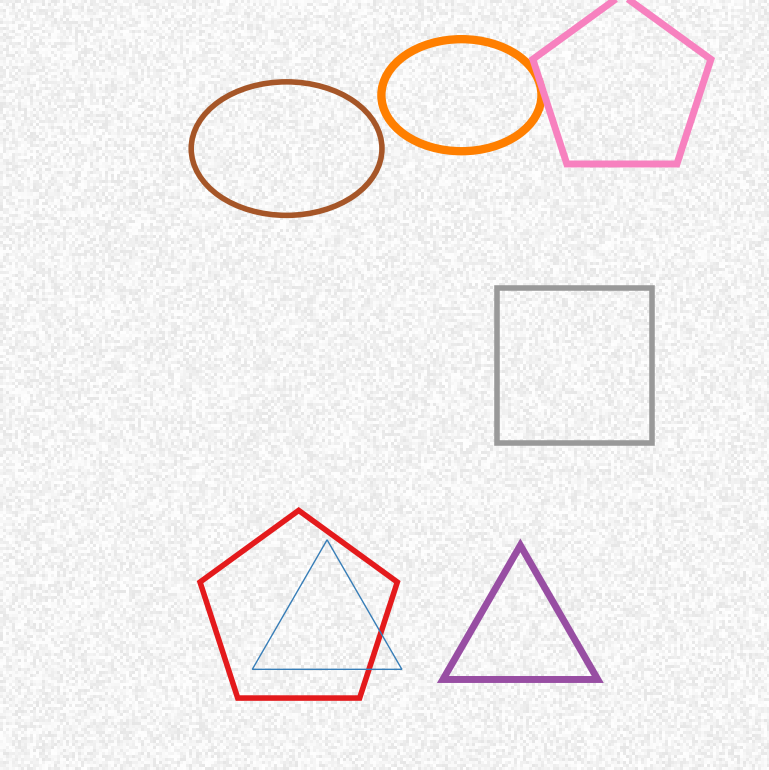[{"shape": "pentagon", "thickness": 2, "radius": 0.67, "center": [0.388, 0.202]}, {"shape": "triangle", "thickness": 0.5, "radius": 0.56, "center": [0.425, 0.187]}, {"shape": "triangle", "thickness": 2.5, "radius": 0.58, "center": [0.676, 0.176]}, {"shape": "oval", "thickness": 3, "radius": 0.52, "center": [0.599, 0.876]}, {"shape": "oval", "thickness": 2, "radius": 0.62, "center": [0.372, 0.807]}, {"shape": "pentagon", "thickness": 2.5, "radius": 0.61, "center": [0.808, 0.885]}, {"shape": "square", "thickness": 2, "radius": 0.5, "center": [0.746, 0.525]}]